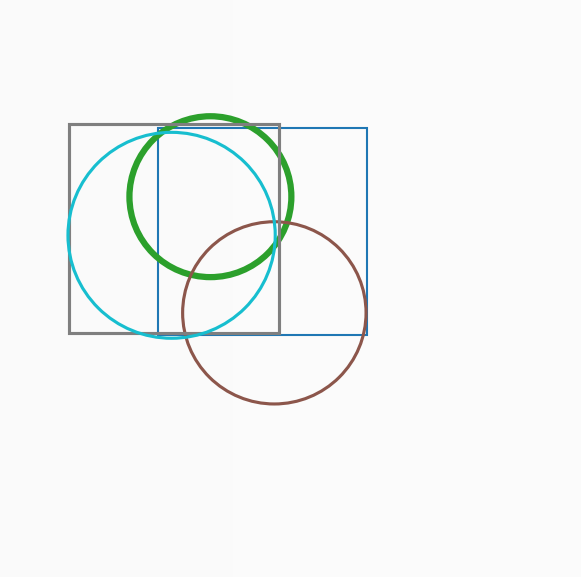[{"shape": "square", "thickness": 1, "radius": 0.9, "center": [0.452, 0.598]}, {"shape": "circle", "thickness": 3, "radius": 0.7, "center": [0.362, 0.659]}, {"shape": "circle", "thickness": 1.5, "radius": 0.79, "center": [0.472, 0.457]}, {"shape": "square", "thickness": 1.5, "radius": 0.9, "center": [0.299, 0.603]}, {"shape": "circle", "thickness": 1.5, "radius": 0.89, "center": [0.295, 0.592]}]